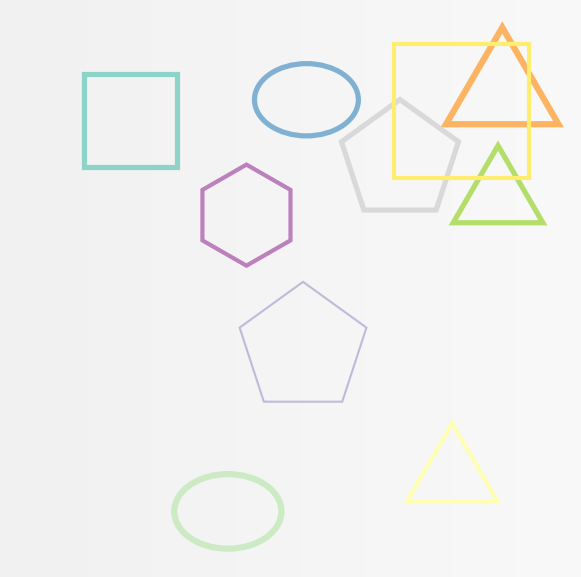[{"shape": "square", "thickness": 2.5, "radius": 0.4, "center": [0.224, 0.79]}, {"shape": "triangle", "thickness": 2, "radius": 0.45, "center": [0.778, 0.176]}, {"shape": "pentagon", "thickness": 1, "radius": 0.57, "center": [0.521, 0.396]}, {"shape": "oval", "thickness": 2.5, "radius": 0.45, "center": [0.527, 0.826]}, {"shape": "triangle", "thickness": 3, "radius": 0.56, "center": [0.864, 0.84]}, {"shape": "triangle", "thickness": 2.5, "radius": 0.45, "center": [0.857, 0.658]}, {"shape": "pentagon", "thickness": 2.5, "radius": 0.53, "center": [0.688, 0.721]}, {"shape": "hexagon", "thickness": 2, "radius": 0.44, "center": [0.424, 0.627]}, {"shape": "oval", "thickness": 3, "radius": 0.46, "center": [0.392, 0.114]}, {"shape": "square", "thickness": 2, "radius": 0.58, "center": [0.794, 0.807]}]